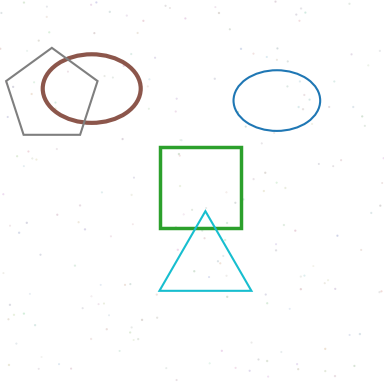[{"shape": "oval", "thickness": 1.5, "radius": 0.56, "center": [0.719, 0.739]}, {"shape": "square", "thickness": 2.5, "radius": 0.53, "center": [0.522, 0.514]}, {"shape": "oval", "thickness": 3, "radius": 0.64, "center": [0.238, 0.77]}, {"shape": "pentagon", "thickness": 1.5, "radius": 0.62, "center": [0.135, 0.751]}, {"shape": "triangle", "thickness": 1.5, "radius": 0.69, "center": [0.534, 0.314]}]